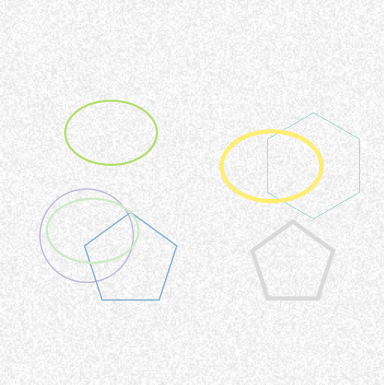[{"shape": "hexagon", "thickness": 0.5, "radius": 0.69, "center": [0.815, 0.569]}, {"shape": "circle", "thickness": 1, "radius": 0.61, "center": [0.225, 0.388]}, {"shape": "pentagon", "thickness": 1, "radius": 0.63, "center": [0.339, 0.323]}, {"shape": "oval", "thickness": 1.5, "radius": 0.6, "center": [0.288, 0.655]}, {"shape": "pentagon", "thickness": 3, "radius": 0.55, "center": [0.76, 0.314]}, {"shape": "oval", "thickness": 1.5, "radius": 0.59, "center": [0.241, 0.401]}, {"shape": "oval", "thickness": 3, "radius": 0.65, "center": [0.706, 0.568]}]